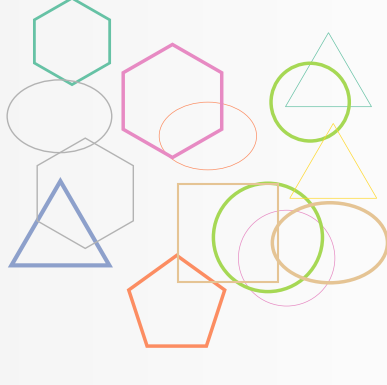[{"shape": "triangle", "thickness": 0.5, "radius": 0.64, "center": [0.848, 0.787]}, {"shape": "hexagon", "thickness": 2, "radius": 0.56, "center": [0.186, 0.892]}, {"shape": "pentagon", "thickness": 2.5, "radius": 0.65, "center": [0.456, 0.206]}, {"shape": "oval", "thickness": 0.5, "radius": 0.63, "center": [0.536, 0.647]}, {"shape": "triangle", "thickness": 3, "radius": 0.73, "center": [0.156, 0.384]}, {"shape": "circle", "thickness": 0.5, "radius": 0.62, "center": [0.74, 0.33]}, {"shape": "hexagon", "thickness": 2.5, "radius": 0.73, "center": [0.445, 0.738]}, {"shape": "circle", "thickness": 2.5, "radius": 0.5, "center": [0.8, 0.735]}, {"shape": "circle", "thickness": 2.5, "radius": 0.7, "center": [0.691, 0.383]}, {"shape": "triangle", "thickness": 0.5, "radius": 0.65, "center": [0.86, 0.55]}, {"shape": "square", "thickness": 1.5, "radius": 0.64, "center": [0.588, 0.395]}, {"shape": "oval", "thickness": 2.5, "radius": 0.74, "center": [0.851, 0.369]}, {"shape": "oval", "thickness": 1, "radius": 0.67, "center": [0.153, 0.698]}, {"shape": "hexagon", "thickness": 1, "radius": 0.72, "center": [0.22, 0.498]}]